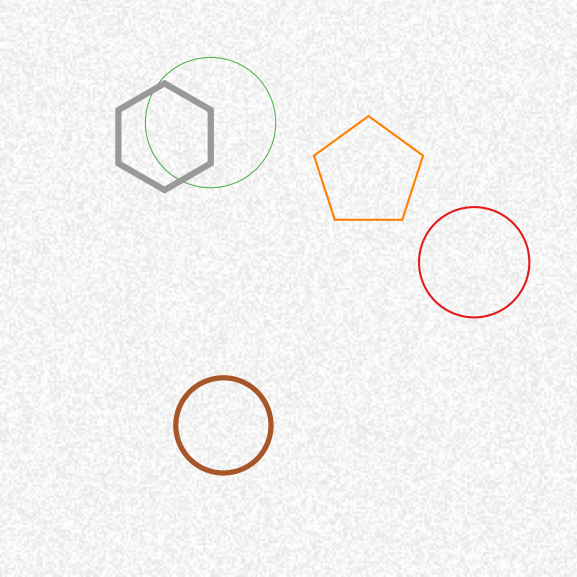[{"shape": "circle", "thickness": 1, "radius": 0.48, "center": [0.821, 0.545]}, {"shape": "circle", "thickness": 0.5, "radius": 0.56, "center": [0.365, 0.787]}, {"shape": "pentagon", "thickness": 1, "radius": 0.5, "center": [0.638, 0.699]}, {"shape": "circle", "thickness": 2.5, "radius": 0.41, "center": [0.387, 0.263]}, {"shape": "hexagon", "thickness": 3, "radius": 0.46, "center": [0.285, 0.762]}]